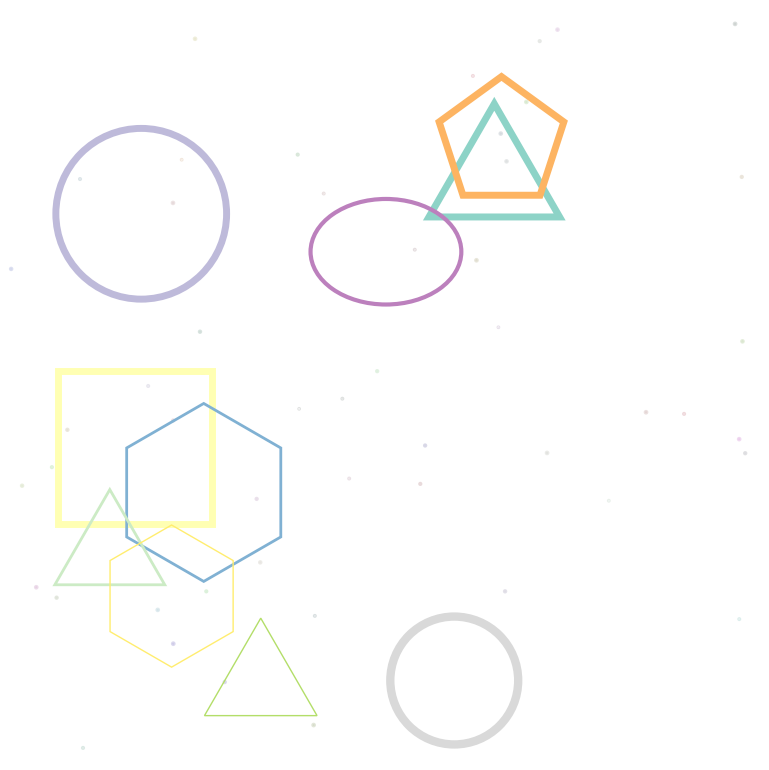[{"shape": "triangle", "thickness": 2.5, "radius": 0.49, "center": [0.642, 0.767]}, {"shape": "square", "thickness": 2.5, "radius": 0.5, "center": [0.175, 0.418]}, {"shape": "circle", "thickness": 2.5, "radius": 0.55, "center": [0.183, 0.722]}, {"shape": "hexagon", "thickness": 1, "radius": 0.58, "center": [0.265, 0.36]}, {"shape": "pentagon", "thickness": 2.5, "radius": 0.43, "center": [0.651, 0.815]}, {"shape": "triangle", "thickness": 0.5, "radius": 0.42, "center": [0.339, 0.113]}, {"shape": "circle", "thickness": 3, "radius": 0.42, "center": [0.59, 0.116]}, {"shape": "oval", "thickness": 1.5, "radius": 0.49, "center": [0.501, 0.673]}, {"shape": "triangle", "thickness": 1, "radius": 0.41, "center": [0.143, 0.282]}, {"shape": "hexagon", "thickness": 0.5, "radius": 0.46, "center": [0.223, 0.226]}]